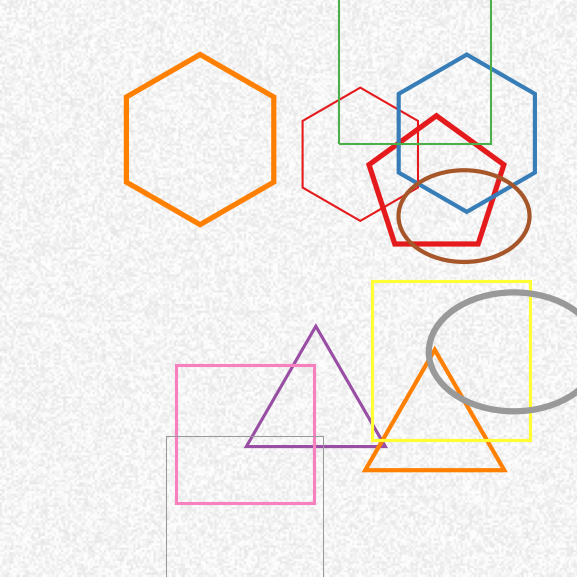[{"shape": "pentagon", "thickness": 2.5, "radius": 0.61, "center": [0.756, 0.676]}, {"shape": "hexagon", "thickness": 1, "radius": 0.58, "center": [0.624, 0.732]}, {"shape": "hexagon", "thickness": 2, "radius": 0.68, "center": [0.808, 0.768]}, {"shape": "square", "thickness": 1, "radius": 0.66, "center": [0.719, 0.882]}, {"shape": "triangle", "thickness": 1.5, "radius": 0.69, "center": [0.547, 0.295]}, {"shape": "triangle", "thickness": 2, "radius": 0.69, "center": [0.753, 0.254]}, {"shape": "hexagon", "thickness": 2.5, "radius": 0.74, "center": [0.346, 0.758]}, {"shape": "square", "thickness": 1.5, "radius": 0.69, "center": [0.781, 0.375]}, {"shape": "oval", "thickness": 2, "radius": 0.57, "center": [0.804, 0.625]}, {"shape": "square", "thickness": 1.5, "radius": 0.6, "center": [0.424, 0.247]}, {"shape": "oval", "thickness": 3, "radius": 0.74, "center": [0.89, 0.39]}, {"shape": "square", "thickness": 0.5, "radius": 0.68, "center": [0.423, 0.109]}]